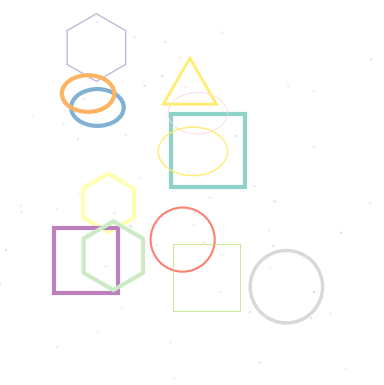[{"shape": "square", "thickness": 3, "radius": 0.48, "center": [0.539, 0.609]}, {"shape": "hexagon", "thickness": 3, "radius": 0.38, "center": [0.282, 0.473]}, {"shape": "hexagon", "thickness": 1, "radius": 0.44, "center": [0.25, 0.877]}, {"shape": "circle", "thickness": 1.5, "radius": 0.42, "center": [0.474, 0.378]}, {"shape": "oval", "thickness": 3, "radius": 0.34, "center": [0.253, 0.721]}, {"shape": "oval", "thickness": 3, "radius": 0.34, "center": [0.229, 0.757]}, {"shape": "square", "thickness": 0.5, "radius": 0.44, "center": [0.537, 0.279]}, {"shape": "oval", "thickness": 0.5, "radius": 0.38, "center": [0.513, 0.706]}, {"shape": "circle", "thickness": 2.5, "radius": 0.47, "center": [0.744, 0.255]}, {"shape": "square", "thickness": 3, "radius": 0.42, "center": [0.223, 0.323]}, {"shape": "hexagon", "thickness": 3, "radius": 0.45, "center": [0.294, 0.336]}, {"shape": "triangle", "thickness": 2, "radius": 0.4, "center": [0.493, 0.769]}, {"shape": "oval", "thickness": 1, "radius": 0.45, "center": [0.501, 0.607]}]